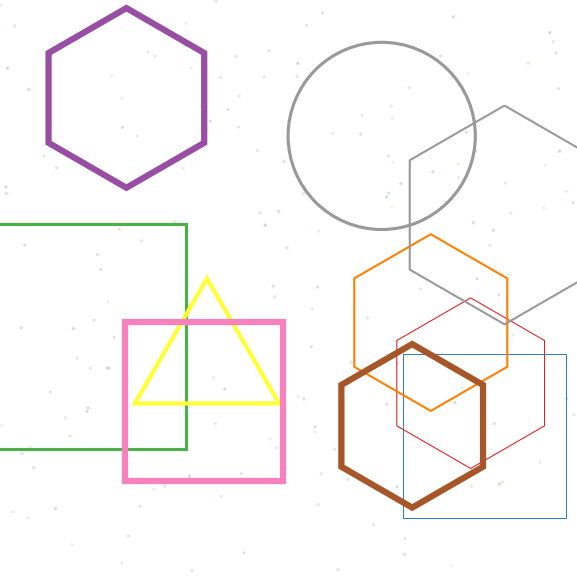[{"shape": "hexagon", "thickness": 0.5, "radius": 0.74, "center": [0.815, 0.336]}, {"shape": "square", "thickness": 0.5, "radius": 0.71, "center": [0.839, 0.244]}, {"shape": "square", "thickness": 1.5, "radius": 0.97, "center": [0.127, 0.417]}, {"shape": "hexagon", "thickness": 3, "radius": 0.78, "center": [0.219, 0.83]}, {"shape": "hexagon", "thickness": 1, "radius": 0.76, "center": [0.746, 0.441]}, {"shape": "triangle", "thickness": 2, "radius": 0.72, "center": [0.358, 0.373]}, {"shape": "hexagon", "thickness": 3, "radius": 0.71, "center": [0.714, 0.262]}, {"shape": "square", "thickness": 3, "radius": 0.69, "center": [0.353, 0.304]}, {"shape": "circle", "thickness": 1.5, "radius": 0.81, "center": [0.661, 0.764]}, {"shape": "hexagon", "thickness": 1, "radius": 0.95, "center": [0.874, 0.627]}]